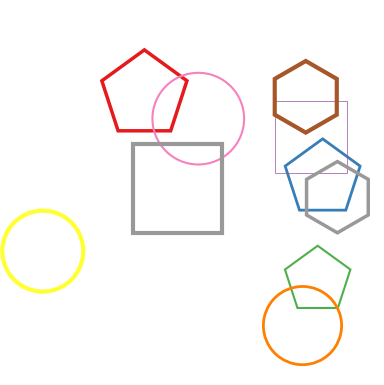[{"shape": "pentagon", "thickness": 2.5, "radius": 0.58, "center": [0.375, 0.754]}, {"shape": "pentagon", "thickness": 2, "radius": 0.51, "center": [0.838, 0.537]}, {"shape": "pentagon", "thickness": 1.5, "radius": 0.45, "center": [0.825, 0.272]}, {"shape": "square", "thickness": 0.5, "radius": 0.47, "center": [0.807, 0.645]}, {"shape": "circle", "thickness": 2, "radius": 0.51, "center": [0.786, 0.154]}, {"shape": "circle", "thickness": 3, "radius": 0.53, "center": [0.111, 0.348]}, {"shape": "hexagon", "thickness": 3, "radius": 0.47, "center": [0.794, 0.749]}, {"shape": "circle", "thickness": 1.5, "radius": 0.6, "center": [0.515, 0.692]}, {"shape": "hexagon", "thickness": 2.5, "radius": 0.46, "center": [0.876, 0.488]}, {"shape": "square", "thickness": 3, "radius": 0.58, "center": [0.46, 0.51]}]